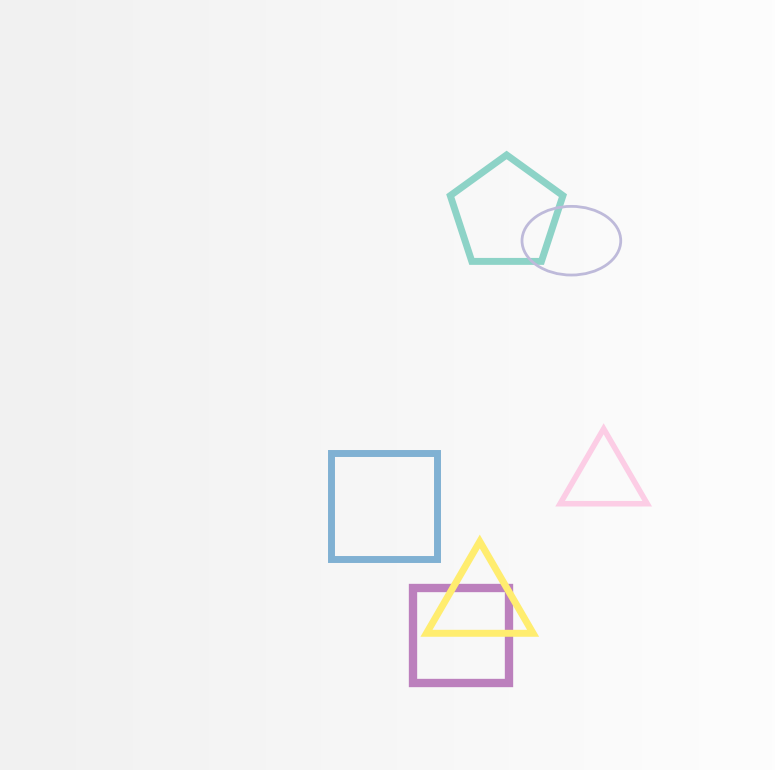[{"shape": "pentagon", "thickness": 2.5, "radius": 0.38, "center": [0.654, 0.722]}, {"shape": "oval", "thickness": 1, "radius": 0.32, "center": [0.737, 0.687]}, {"shape": "square", "thickness": 2.5, "radius": 0.34, "center": [0.495, 0.343]}, {"shape": "triangle", "thickness": 2, "radius": 0.32, "center": [0.779, 0.378]}, {"shape": "square", "thickness": 3, "radius": 0.31, "center": [0.595, 0.175]}, {"shape": "triangle", "thickness": 2.5, "radius": 0.4, "center": [0.619, 0.217]}]